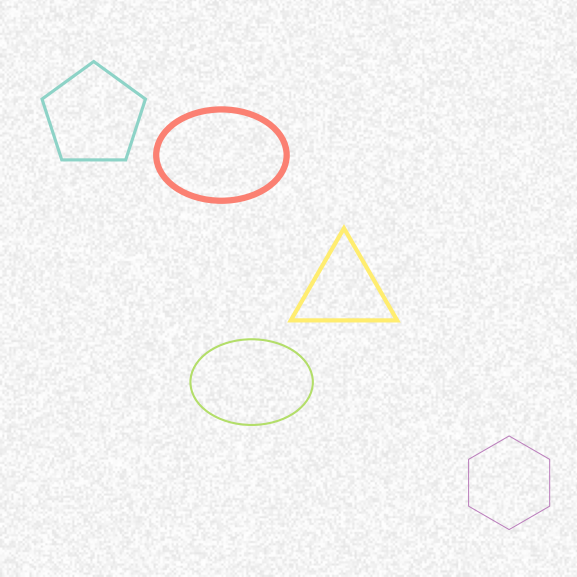[{"shape": "pentagon", "thickness": 1.5, "radius": 0.47, "center": [0.162, 0.798]}, {"shape": "oval", "thickness": 3, "radius": 0.56, "center": [0.383, 0.731]}, {"shape": "oval", "thickness": 1, "radius": 0.53, "center": [0.436, 0.337]}, {"shape": "hexagon", "thickness": 0.5, "radius": 0.41, "center": [0.882, 0.163]}, {"shape": "triangle", "thickness": 2, "radius": 0.53, "center": [0.596, 0.498]}]